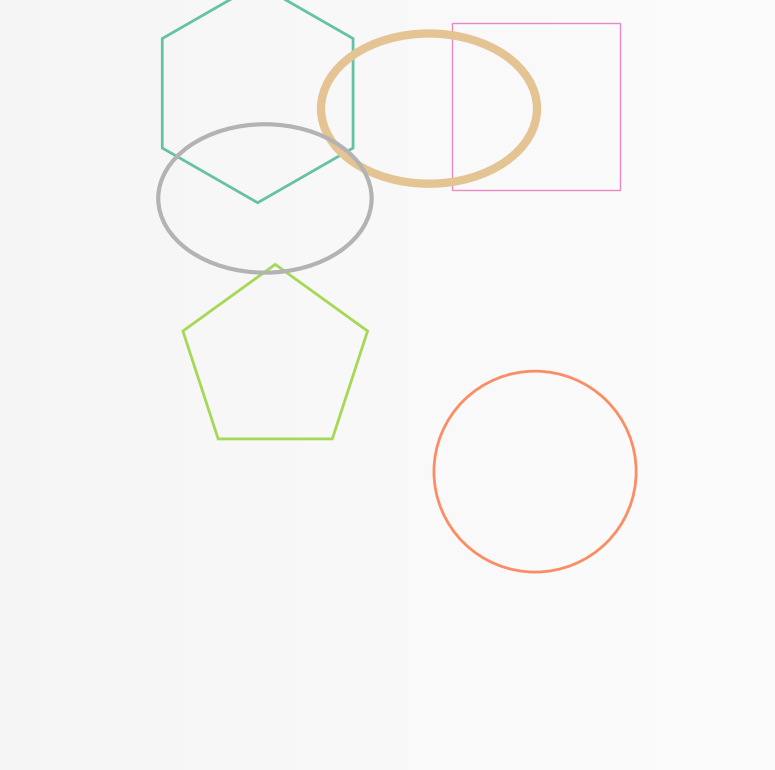[{"shape": "hexagon", "thickness": 1, "radius": 0.71, "center": [0.332, 0.879]}, {"shape": "circle", "thickness": 1, "radius": 0.65, "center": [0.69, 0.388]}, {"shape": "square", "thickness": 0.5, "radius": 0.54, "center": [0.692, 0.862]}, {"shape": "pentagon", "thickness": 1, "radius": 0.63, "center": [0.355, 0.531]}, {"shape": "oval", "thickness": 3, "radius": 0.7, "center": [0.554, 0.859]}, {"shape": "oval", "thickness": 1.5, "radius": 0.69, "center": [0.342, 0.742]}]